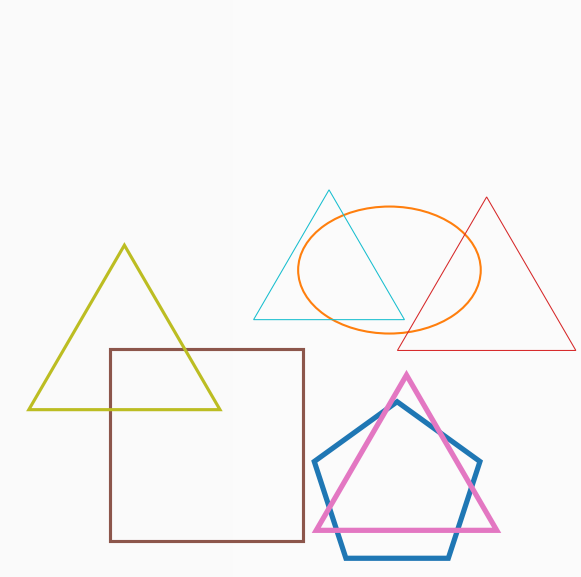[{"shape": "pentagon", "thickness": 2.5, "radius": 0.75, "center": [0.683, 0.154]}, {"shape": "oval", "thickness": 1, "radius": 0.79, "center": [0.67, 0.532]}, {"shape": "triangle", "thickness": 0.5, "radius": 0.89, "center": [0.837, 0.481]}, {"shape": "square", "thickness": 1.5, "radius": 0.83, "center": [0.355, 0.228]}, {"shape": "triangle", "thickness": 2.5, "radius": 0.9, "center": [0.699, 0.17]}, {"shape": "triangle", "thickness": 1.5, "radius": 0.95, "center": [0.214, 0.385]}, {"shape": "triangle", "thickness": 0.5, "radius": 0.75, "center": [0.566, 0.521]}]